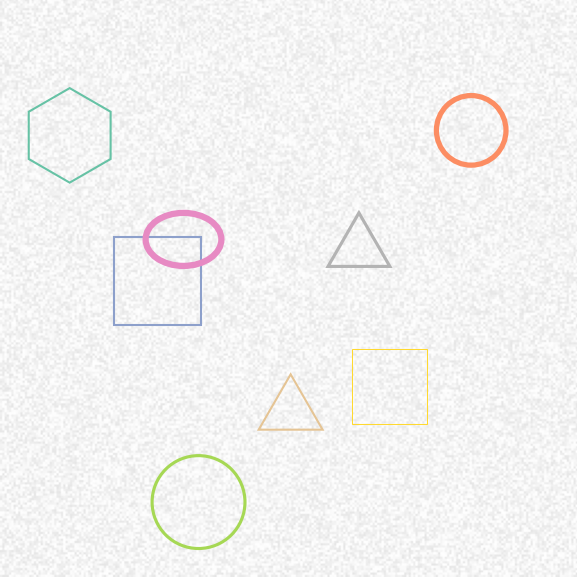[{"shape": "hexagon", "thickness": 1, "radius": 0.41, "center": [0.121, 0.765]}, {"shape": "circle", "thickness": 2.5, "radius": 0.3, "center": [0.816, 0.773]}, {"shape": "square", "thickness": 1, "radius": 0.38, "center": [0.273, 0.513]}, {"shape": "oval", "thickness": 3, "radius": 0.33, "center": [0.318, 0.585]}, {"shape": "circle", "thickness": 1.5, "radius": 0.4, "center": [0.344, 0.13]}, {"shape": "square", "thickness": 0.5, "radius": 0.33, "center": [0.674, 0.33]}, {"shape": "triangle", "thickness": 1, "radius": 0.32, "center": [0.503, 0.287]}, {"shape": "triangle", "thickness": 1.5, "radius": 0.31, "center": [0.622, 0.569]}]